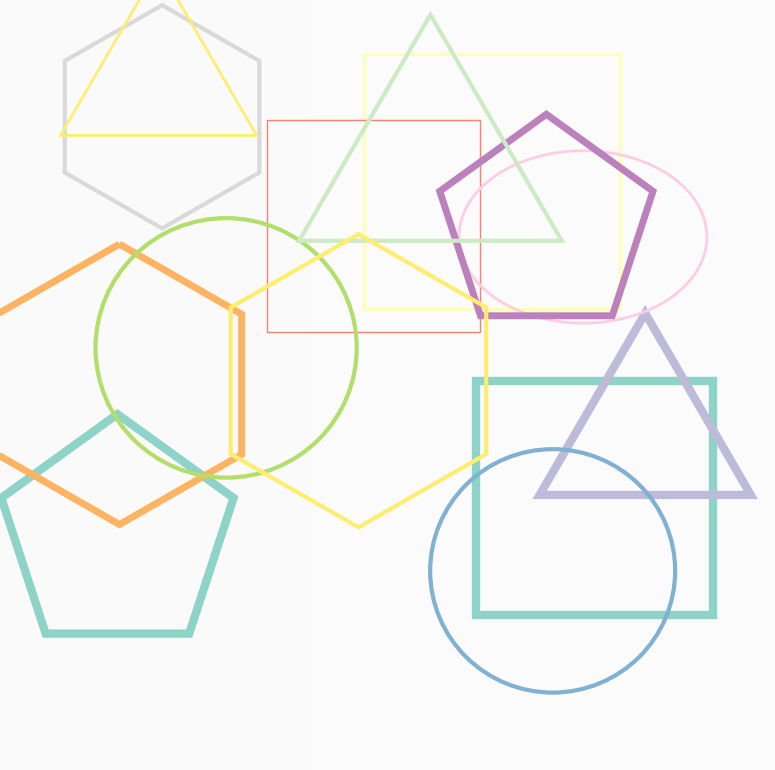[{"shape": "pentagon", "thickness": 3, "radius": 0.79, "center": [0.152, 0.305]}, {"shape": "square", "thickness": 3, "radius": 0.76, "center": [0.767, 0.353]}, {"shape": "square", "thickness": 1, "radius": 0.83, "center": [0.635, 0.764]}, {"shape": "triangle", "thickness": 3, "radius": 0.79, "center": [0.833, 0.436]}, {"shape": "square", "thickness": 0.5, "radius": 0.69, "center": [0.482, 0.707]}, {"shape": "circle", "thickness": 1.5, "radius": 0.79, "center": [0.713, 0.259]}, {"shape": "hexagon", "thickness": 2.5, "radius": 0.91, "center": [0.154, 0.501]}, {"shape": "circle", "thickness": 1.5, "radius": 0.84, "center": [0.292, 0.548]}, {"shape": "oval", "thickness": 1, "radius": 0.8, "center": [0.752, 0.692]}, {"shape": "hexagon", "thickness": 1.5, "radius": 0.72, "center": [0.209, 0.848]}, {"shape": "pentagon", "thickness": 2.5, "radius": 0.72, "center": [0.705, 0.707]}, {"shape": "triangle", "thickness": 1.5, "radius": 0.98, "center": [0.555, 0.785]}, {"shape": "triangle", "thickness": 1, "radius": 0.73, "center": [0.205, 0.897]}, {"shape": "hexagon", "thickness": 1.5, "radius": 0.95, "center": [0.463, 0.506]}]